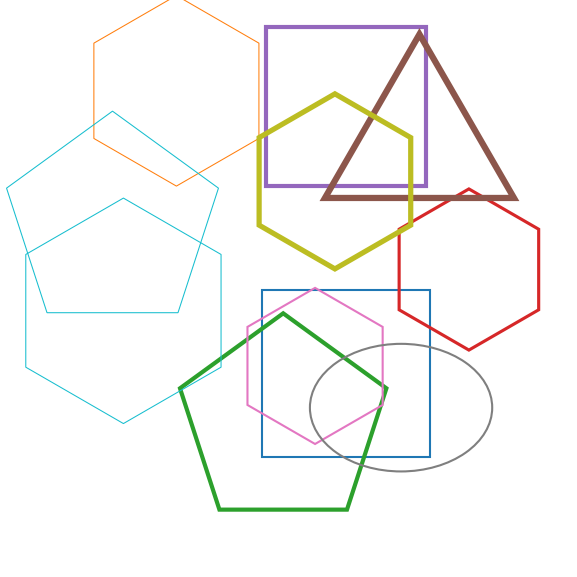[{"shape": "square", "thickness": 1, "radius": 0.73, "center": [0.599, 0.352]}, {"shape": "hexagon", "thickness": 0.5, "radius": 0.83, "center": [0.305, 0.842]}, {"shape": "pentagon", "thickness": 2, "radius": 0.94, "center": [0.49, 0.269]}, {"shape": "hexagon", "thickness": 1.5, "radius": 0.7, "center": [0.812, 0.532]}, {"shape": "square", "thickness": 2, "radius": 0.69, "center": [0.599, 0.815]}, {"shape": "triangle", "thickness": 3, "radius": 0.94, "center": [0.726, 0.751]}, {"shape": "hexagon", "thickness": 1, "radius": 0.68, "center": [0.546, 0.365]}, {"shape": "oval", "thickness": 1, "radius": 0.79, "center": [0.694, 0.293]}, {"shape": "hexagon", "thickness": 2.5, "radius": 0.76, "center": [0.58, 0.685]}, {"shape": "pentagon", "thickness": 0.5, "radius": 0.96, "center": [0.195, 0.614]}, {"shape": "hexagon", "thickness": 0.5, "radius": 0.98, "center": [0.214, 0.461]}]